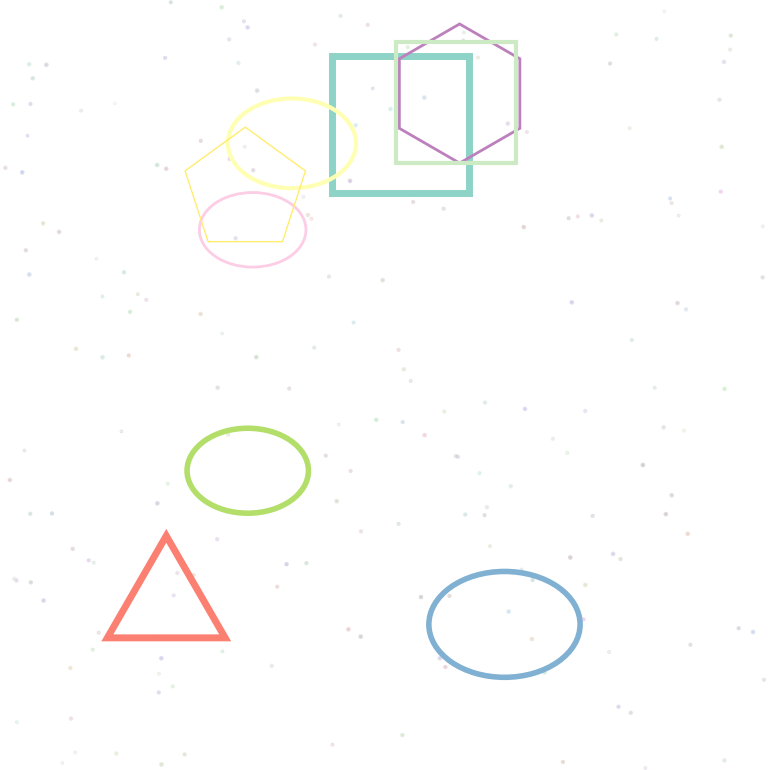[{"shape": "square", "thickness": 2.5, "radius": 0.44, "center": [0.52, 0.838]}, {"shape": "oval", "thickness": 1.5, "radius": 0.42, "center": [0.379, 0.814]}, {"shape": "triangle", "thickness": 2.5, "radius": 0.44, "center": [0.216, 0.216]}, {"shape": "oval", "thickness": 2, "radius": 0.49, "center": [0.655, 0.189]}, {"shape": "oval", "thickness": 2, "radius": 0.39, "center": [0.322, 0.389]}, {"shape": "oval", "thickness": 1, "radius": 0.35, "center": [0.328, 0.702]}, {"shape": "hexagon", "thickness": 1, "radius": 0.45, "center": [0.597, 0.879]}, {"shape": "square", "thickness": 1.5, "radius": 0.39, "center": [0.592, 0.867]}, {"shape": "pentagon", "thickness": 0.5, "radius": 0.41, "center": [0.319, 0.753]}]